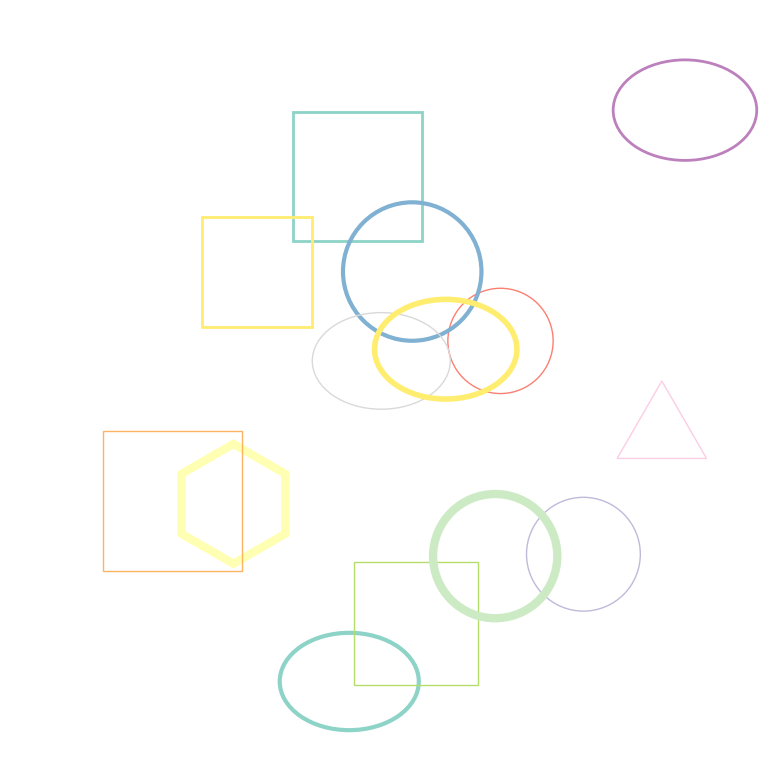[{"shape": "square", "thickness": 1, "radius": 0.42, "center": [0.465, 0.77]}, {"shape": "oval", "thickness": 1.5, "radius": 0.45, "center": [0.454, 0.115]}, {"shape": "hexagon", "thickness": 3, "radius": 0.39, "center": [0.303, 0.346]}, {"shape": "circle", "thickness": 0.5, "radius": 0.37, "center": [0.758, 0.28]}, {"shape": "circle", "thickness": 0.5, "radius": 0.34, "center": [0.65, 0.557]}, {"shape": "circle", "thickness": 1.5, "radius": 0.45, "center": [0.535, 0.647]}, {"shape": "square", "thickness": 0.5, "radius": 0.45, "center": [0.224, 0.349]}, {"shape": "square", "thickness": 0.5, "radius": 0.4, "center": [0.54, 0.19]}, {"shape": "triangle", "thickness": 0.5, "radius": 0.34, "center": [0.86, 0.438]}, {"shape": "oval", "thickness": 0.5, "radius": 0.45, "center": [0.495, 0.531]}, {"shape": "oval", "thickness": 1, "radius": 0.47, "center": [0.89, 0.857]}, {"shape": "circle", "thickness": 3, "radius": 0.4, "center": [0.643, 0.278]}, {"shape": "square", "thickness": 1, "radius": 0.36, "center": [0.334, 0.647]}, {"shape": "oval", "thickness": 2, "radius": 0.46, "center": [0.579, 0.546]}]